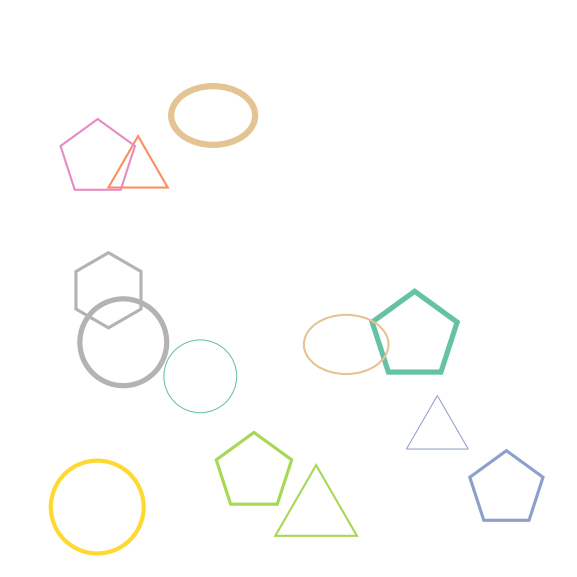[{"shape": "circle", "thickness": 0.5, "radius": 0.32, "center": [0.347, 0.347]}, {"shape": "pentagon", "thickness": 2.5, "radius": 0.39, "center": [0.718, 0.417]}, {"shape": "triangle", "thickness": 1, "radius": 0.3, "center": [0.239, 0.704]}, {"shape": "triangle", "thickness": 0.5, "radius": 0.31, "center": [0.757, 0.252]}, {"shape": "pentagon", "thickness": 1.5, "radius": 0.33, "center": [0.877, 0.152]}, {"shape": "pentagon", "thickness": 1, "radius": 0.34, "center": [0.169, 0.725]}, {"shape": "triangle", "thickness": 1, "radius": 0.41, "center": [0.547, 0.112]}, {"shape": "pentagon", "thickness": 1.5, "radius": 0.34, "center": [0.44, 0.182]}, {"shape": "circle", "thickness": 2, "radius": 0.4, "center": [0.168, 0.121]}, {"shape": "oval", "thickness": 1, "radius": 0.37, "center": [0.599, 0.403]}, {"shape": "oval", "thickness": 3, "radius": 0.36, "center": [0.369, 0.799]}, {"shape": "hexagon", "thickness": 1.5, "radius": 0.33, "center": [0.188, 0.497]}, {"shape": "circle", "thickness": 2.5, "radius": 0.38, "center": [0.213, 0.406]}]